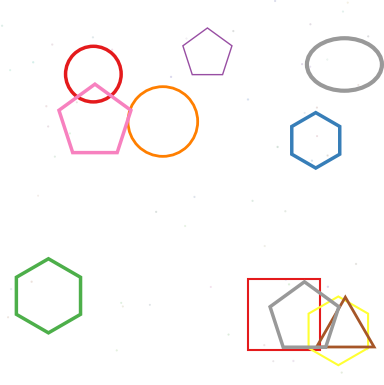[{"shape": "square", "thickness": 1.5, "radius": 0.46, "center": [0.738, 0.183]}, {"shape": "circle", "thickness": 2.5, "radius": 0.36, "center": [0.242, 0.808]}, {"shape": "hexagon", "thickness": 2.5, "radius": 0.36, "center": [0.82, 0.635]}, {"shape": "hexagon", "thickness": 2.5, "radius": 0.48, "center": [0.126, 0.232]}, {"shape": "pentagon", "thickness": 1, "radius": 0.33, "center": [0.539, 0.86]}, {"shape": "circle", "thickness": 2, "radius": 0.45, "center": [0.423, 0.684]}, {"shape": "hexagon", "thickness": 1.5, "radius": 0.45, "center": [0.879, 0.141]}, {"shape": "triangle", "thickness": 2, "radius": 0.43, "center": [0.897, 0.142]}, {"shape": "pentagon", "thickness": 2.5, "radius": 0.49, "center": [0.247, 0.683]}, {"shape": "oval", "thickness": 3, "radius": 0.49, "center": [0.895, 0.833]}, {"shape": "pentagon", "thickness": 2.5, "radius": 0.47, "center": [0.791, 0.174]}]